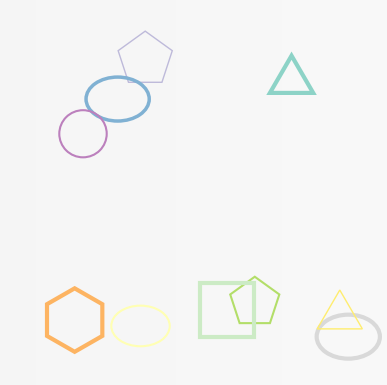[{"shape": "triangle", "thickness": 3, "radius": 0.32, "center": [0.752, 0.791]}, {"shape": "oval", "thickness": 1.5, "radius": 0.38, "center": [0.363, 0.153]}, {"shape": "pentagon", "thickness": 1, "radius": 0.37, "center": [0.375, 0.846]}, {"shape": "oval", "thickness": 2.5, "radius": 0.41, "center": [0.304, 0.743]}, {"shape": "hexagon", "thickness": 3, "radius": 0.41, "center": [0.193, 0.169]}, {"shape": "pentagon", "thickness": 1.5, "radius": 0.33, "center": [0.657, 0.215]}, {"shape": "oval", "thickness": 3, "radius": 0.41, "center": [0.899, 0.126]}, {"shape": "circle", "thickness": 1.5, "radius": 0.31, "center": [0.214, 0.653]}, {"shape": "square", "thickness": 3, "radius": 0.35, "center": [0.586, 0.195]}, {"shape": "triangle", "thickness": 1, "radius": 0.34, "center": [0.877, 0.179]}]